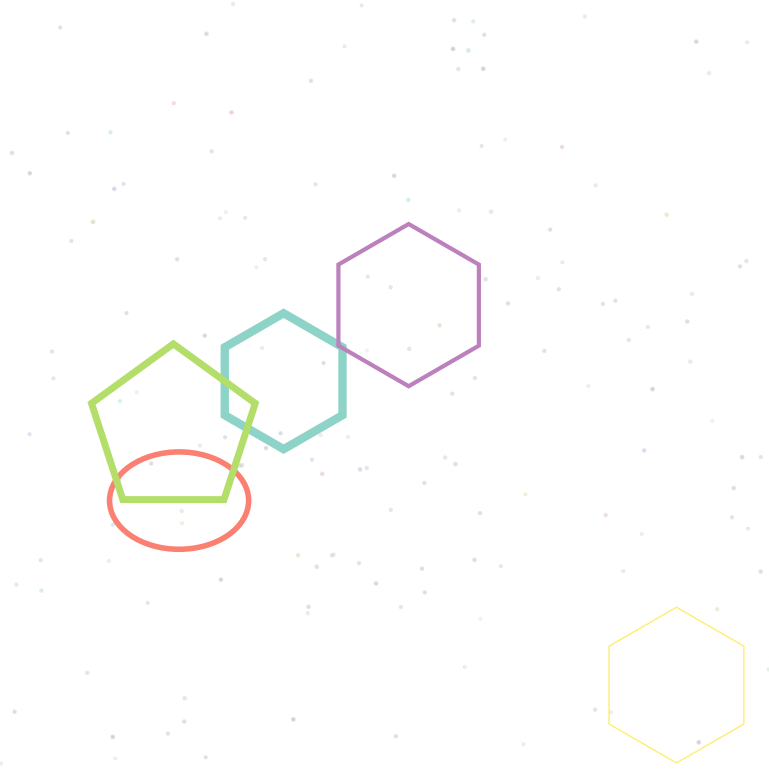[{"shape": "hexagon", "thickness": 3, "radius": 0.44, "center": [0.368, 0.505]}, {"shape": "oval", "thickness": 2, "radius": 0.45, "center": [0.233, 0.35]}, {"shape": "pentagon", "thickness": 2.5, "radius": 0.56, "center": [0.225, 0.442]}, {"shape": "hexagon", "thickness": 1.5, "radius": 0.53, "center": [0.531, 0.604]}, {"shape": "hexagon", "thickness": 0.5, "radius": 0.51, "center": [0.879, 0.11]}]